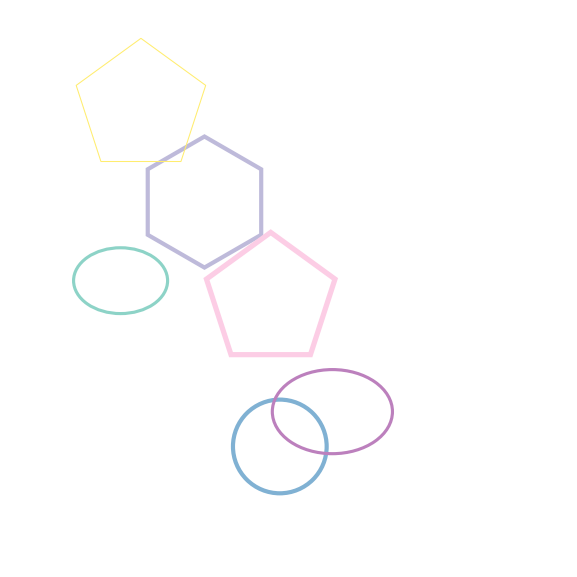[{"shape": "oval", "thickness": 1.5, "radius": 0.41, "center": [0.209, 0.513]}, {"shape": "hexagon", "thickness": 2, "radius": 0.57, "center": [0.354, 0.649]}, {"shape": "circle", "thickness": 2, "radius": 0.41, "center": [0.485, 0.226]}, {"shape": "pentagon", "thickness": 2.5, "radius": 0.59, "center": [0.469, 0.48]}, {"shape": "oval", "thickness": 1.5, "radius": 0.52, "center": [0.576, 0.286]}, {"shape": "pentagon", "thickness": 0.5, "radius": 0.59, "center": [0.244, 0.815]}]